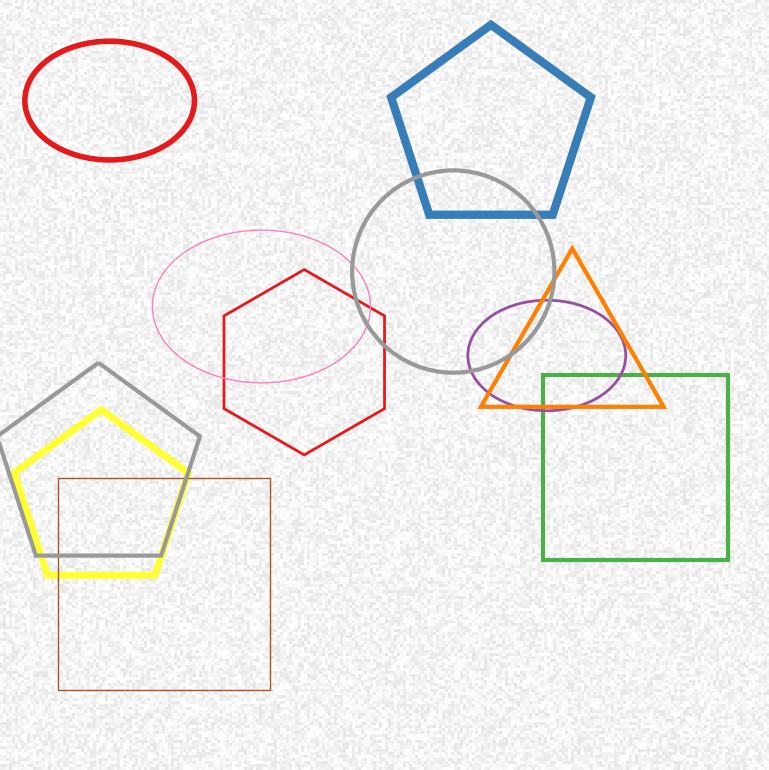[{"shape": "oval", "thickness": 2, "radius": 0.55, "center": [0.142, 0.869]}, {"shape": "hexagon", "thickness": 1, "radius": 0.6, "center": [0.395, 0.53]}, {"shape": "pentagon", "thickness": 3, "radius": 0.68, "center": [0.638, 0.831]}, {"shape": "square", "thickness": 1.5, "radius": 0.6, "center": [0.825, 0.393]}, {"shape": "oval", "thickness": 1, "radius": 0.51, "center": [0.71, 0.538]}, {"shape": "triangle", "thickness": 1.5, "radius": 0.69, "center": [0.743, 0.54]}, {"shape": "pentagon", "thickness": 2.5, "radius": 0.59, "center": [0.132, 0.349]}, {"shape": "square", "thickness": 0.5, "radius": 0.69, "center": [0.213, 0.242]}, {"shape": "oval", "thickness": 0.5, "radius": 0.71, "center": [0.34, 0.602]}, {"shape": "pentagon", "thickness": 1.5, "radius": 0.69, "center": [0.128, 0.39]}, {"shape": "circle", "thickness": 1.5, "radius": 0.66, "center": [0.589, 0.647]}]